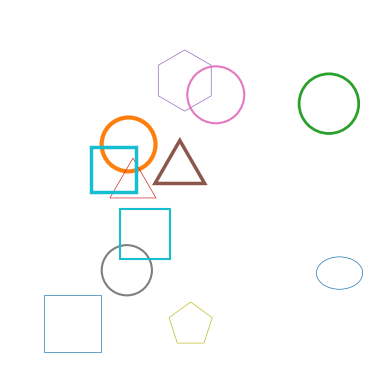[{"shape": "square", "thickness": 0.5, "radius": 0.37, "center": [0.187, 0.159]}, {"shape": "oval", "thickness": 0.5, "radius": 0.3, "center": [0.882, 0.291]}, {"shape": "circle", "thickness": 3, "radius": 0.35, "center": [0.334, 0.625]}, {"shape": "circle", "thickness": 2, "radius": 0.39, "center": [0.854, 0.731]}, {"shape": "triangle", "thickness": 0.5, "radius": 0.34, "center": [0.345, 0.52]}, {"shape": "hexagon", "thickness": 0.5, "radius": 0.4, "center": [0.48, 0.791]}, {"shape": "triangle", "thickness": 2.5, "radius": 0.37, "center": [0.467, 0.561]}, {"shape": "circle", "thickness": 1.5, "radius": 0.37, "center": [0.56, 0.754]}, {"shape": "circle", "thickness": 1.5, "radius": 0.33, "center": [0.329, 0.298]}, {"shape": "pentagon", "thickness": 0.5, "radius": 0.29, "center": [0.495, 0.157]}, {"shape": "square", "thickness": 2.5, "radius": 0.29, "center": [0.295, 0.56]}, {"shape": "square", "thickness": 1.5, "radius": 0.33, "center": [0.376, 0.392]}]